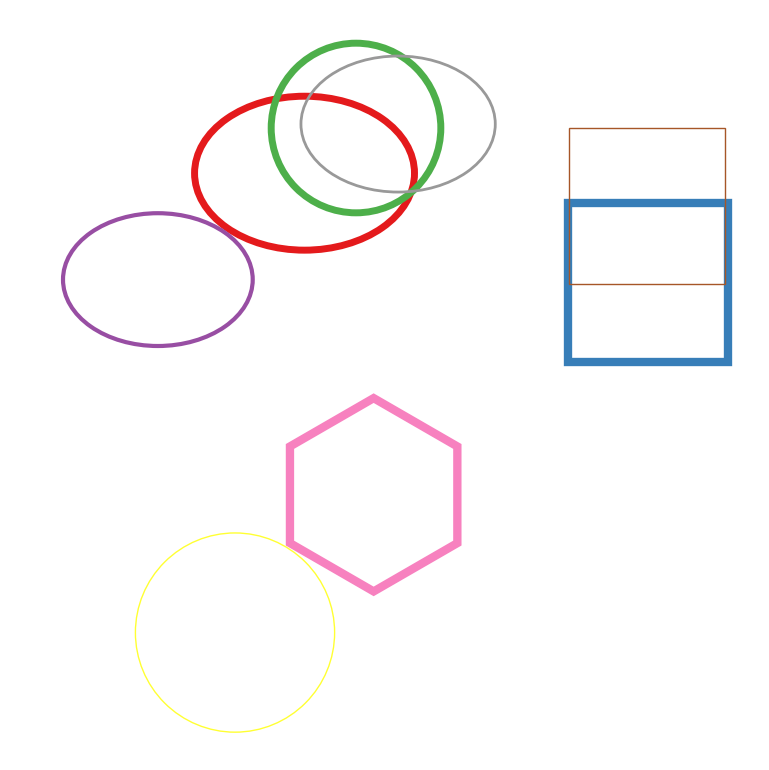[{"shape": "oval", "thickness": 2.5, "radius": 0.71, "center": [0.395, 0.775]}, {"shape": "square", "thickness": 3, "radius": 0.52, "center": [0.842, 0.633]}, {"shape": "circle", "thickness": 2.5, "radius": 0.55, "center": [0.462, 0.834]}, {"shape": "oval", "thickness": 1.5, "radius": 0.62, "center": [0.205, 0.637]}, {"shape": "circle", "thickness": 0.5, "radius": 0.65, "center": [0.305, 0.178]}, {"shape": "square", "thickness": 0.5, "radius": 0.51, "center": [0.84, 0.733]}, {"shape": "hexagon", "thickness": 3, "radius": 0.63, "center": [0.485, 0.357]}, {"shape": "oval", "thickness": 1, "radius": 0.63, "center": [0.517, 0.839]}]